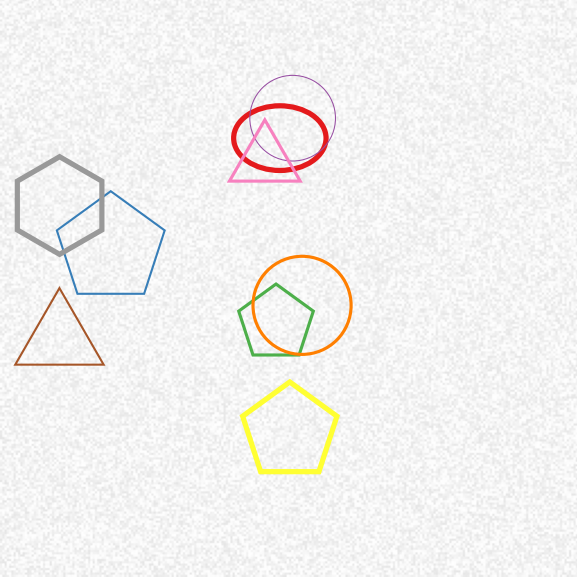[{"shape": "oval", "thickness": 2.5, "radius": 0.4, "center": [0.485, 0.76]}, {"shape": "pentagon", "thickness": 1, "radius": 0.49, "center": [0.192, 0.57]}, {"shape": "pentagon", "thickness": 1.5, "radius": 0.34, "center": [0.478, 0.439]}, {"shape": "circle", "thickness": 0.5, "radius": 0.37, "center": [0.507, 0.794]}, {"shape": "circle", "thickness": 1.5, "radius": 0.42, "center": [0.523, 0.47]}, {"shape": "pentagon", "thickness": 2.5, "radius": 0.43, "center": [0.502, 0.252]}, {"shape": "triangle", "thickness": 1, "radius": 0.44, "center": [0.103, 0.412]}, {"shape": "triangle", "thickness": 1.5, "radius": 0.35, "center": [0.459, 0.721]}, {"shape": "hexagon", "thickness": 2.5, "radius": 0.42, "center": [0.103, 0.643]}]